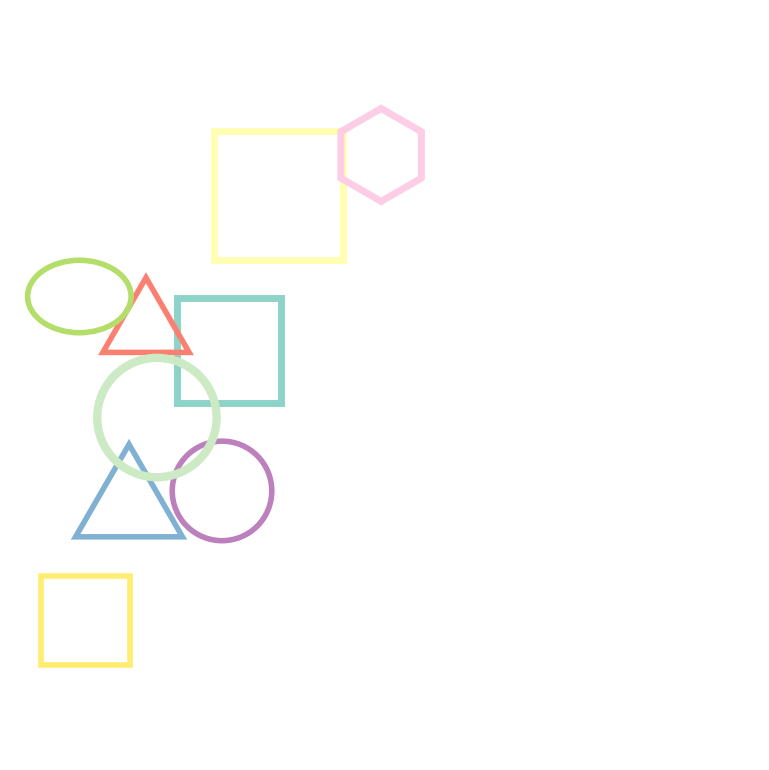[{"shape": "square", "thickness": 2.5, "radius": 0.34, "center": [0.297, 0.545]}, {"shape": "square", "thickness": 2.5, "radius": 0.42, "center": [0.361, 0.746]}, {"shape": "triangle", "thickness": 2, "radius": 0.32, "center": [0.19, 0.575]}, {"shape": "triangle", "thickness": 2, "radius": 0.4, "center": [0.168, 0.343]}, {"shape": "oval", "thickness": 2, "radius": 0.34, "center": [0.103, 0.615]}, {"shape": "hexagon", "thickness": 2.5, "radius": 0.3, "center": [0.495, 0.799]}, {"shape": "circle", "thickness": 2, "radius": 0.32, "center": [0.288, 0.362]}, {"shape": "circle", "thickness": 3, "radius": 0.39, "center": [0.204, 0.458]}, {"shape": "square", "thickness": 2, "radius": 0.29, "center": [0.111, 0.194]}]